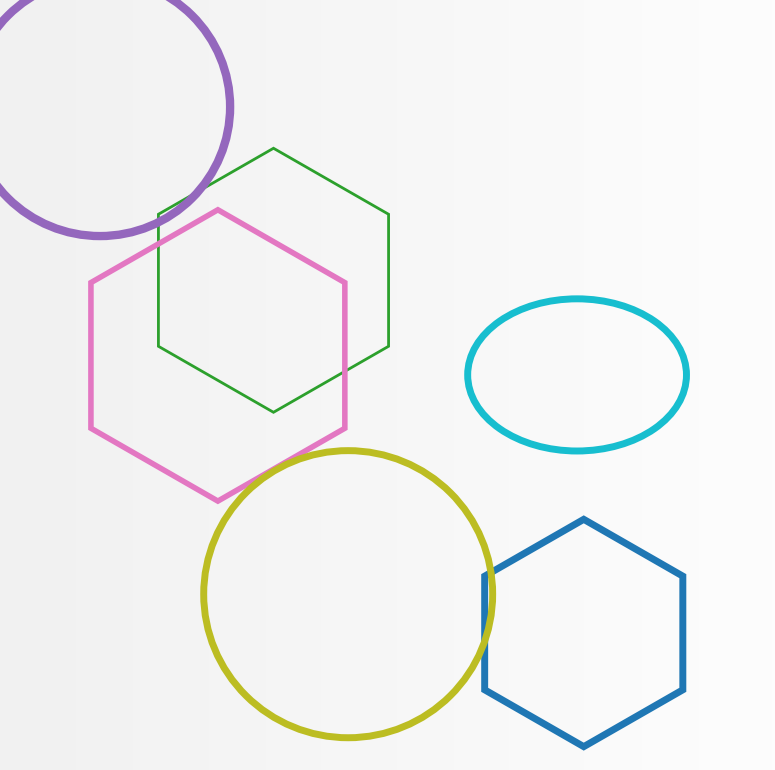[{"shape": "hexagon", "thickness": 2.5, "radius": 0.74, "center": [0.753, 0.178]}, {"shape": "hexagon", "thickness": 1, "radius": 0.86, "center": [0.353, 0.636]}, {"shape": "circle", "thickness": 3, "radius": 0.84, "center": [0.129, 0.861]}, {"shape": "hexagon", "thickness": 2, "radius": 0.95, "center": [0.281, 0.538]}, {"shape": "circle", "thickness": 2.5, "radius": 0.93, "center": [0.449, 0.228]}, {"shape": "oval", "thickness": 2.5, "radius": 0.71, "center": [0.745, 0.513]}]